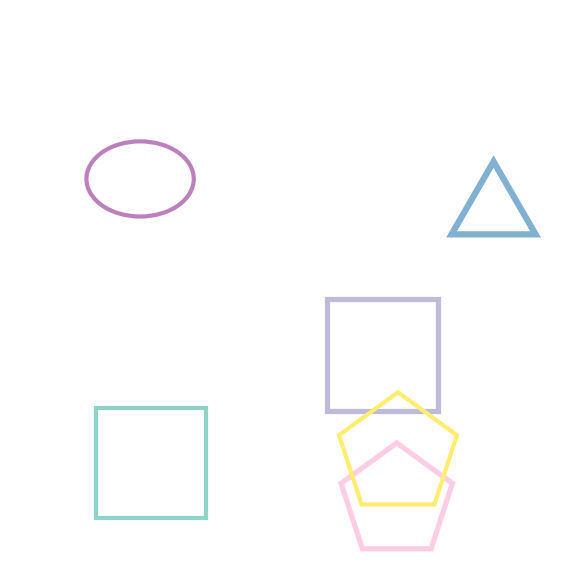[{"shape": "square", "thickness": 2, "radius": 0.48, "center": [0.262, 0.198]}, {"shape": "square", "thickness": 2.5, "radius": 0.48, "center": [0.662, 0.385]}, {"shape": "triangle", "thickness": 3, "radius": 0.42, "center": [0.855, 0.635]}, {"shape": "pentagon", "thickness": 2.5, "radius": 0.51, "center": [0.687, 0.131]}, {"shape": "oval", "thickness": 2, "radius": 0.46, "center": [0.243, 0.689]}, {"shape": "pentagon", "thickness": 2, "radius": 0.54, "center": [0.689, 0.212]}]